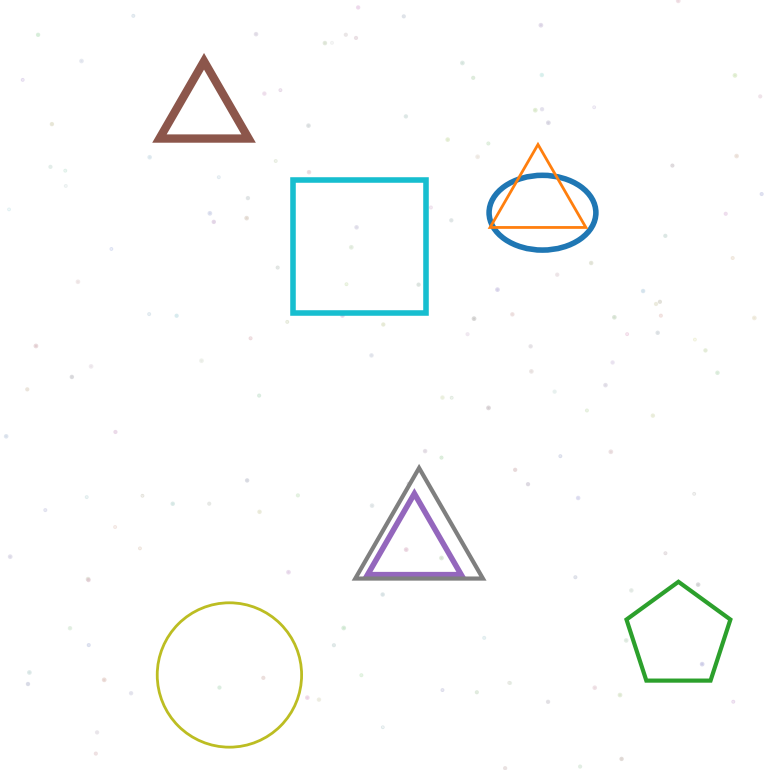[{"shape": "oval", "thickness": 2, "radius": 0.35, "center": [0.705, 0.724]}, {"shape": "triangle", "thickness": 1, "radius": 0.36, "center": [0.699, 0.741]}, {"shape": "pentagon", "thickness": 1.5, "radius": 0.35, "center": [0.881, 0.173]}, {"shape": "triangle", "thickness": 2, "radius": 0.35, "center": [0.538, 0.289]}, {"shape": "triangle", "thickness": 3, "radius": 0.33, "center": [0.265, 0.854]}, {"shape": "triangle", "thickness": 1.5, "radius": 0.48, "center": [0.544, 0.296]}, {"shape": "circle", "thickness": 1, "radius": 0.47, "center": [0.298, 0.123]}, {"shape": "square", "thickness": 2, "radius": 0.43, "center": [0.467, 0.68]}]